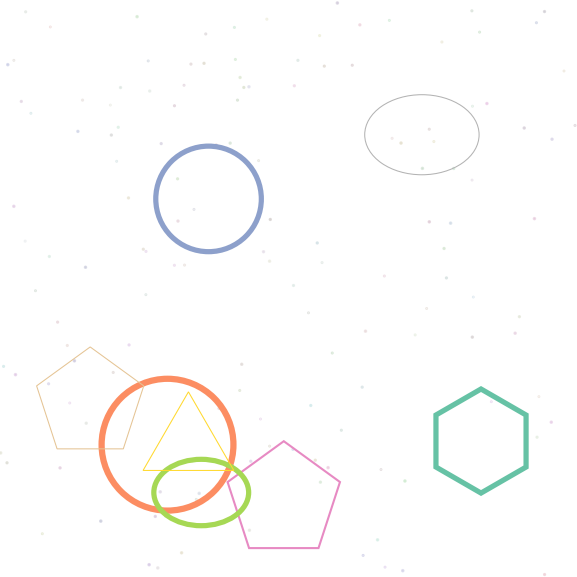[{"shape": "hexagon", "thickness": 2.5, "radius": 0.45, "center": [0.833, 0.235]}, {"shape": "circle", "thickness": 3, "radius": 0.57, "center": [0.29, 0.229]}, {"shape": "circle", "thickness": 2.5, "radius": 0.46, "center": [0.361, 0.655]}, {"shape": "pentagon", "thickness": 1, "radius": 0.51, "center": [0.491, 0.133]}, {"shape": "oval", "thickness": 2.5, "radius": 0.41, "center": [0.348, 0.146]}, {"shape": "triangle", "thickness": 0.5, "radius": 0.45, "center": [0.326, 0.23]}, {"shape": "pentagon", "thickness": 0.5, "radius": 0.49, "center": [0.156, 0.301]}, {"shape": "oval", "thickness": 0.5, "radius": 0.5, "center": [0.731, 0.766]}]